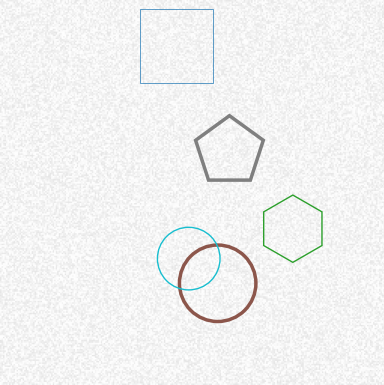[{"shape": "square", "thickness": 0.5, "radius": 0.48, "center": [0.458, 0.881]}, {"shape": "hexagon", "thickness": 1, "radius": 0.44, "center": [0.761, 0.406]}, {"shape": "circle", "thickness": 2.5, "radius": 0.5, "center": [0.565, 0.264]}, {"shape": "pentagon", "thickness": 2.5, "radius": 0.46, "center": [0.596, 0.607]}, {"shape": "circle", "thickness": 1, "radius": 0.41, "center": [0.49, 0.328]}]